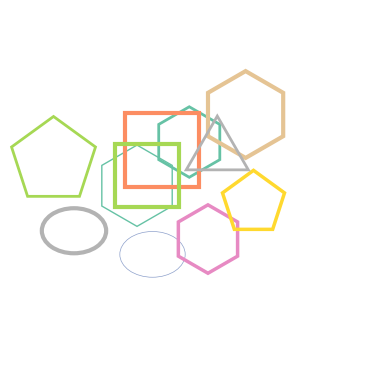[{"shape": "hexagon", "thickness": 1, "radius": 0.53, "center": [0.356, 0.518]}, {"shape": "hexagon", "thickness": 2, "radius": 0.46, "center": [0.492, 0.631]}, {"shape": "square", "thickness": 3, "radius": 0.48, "center": [0.421, 0.609]}, {"shape": "oval", "thickness": 0.5, "radius": 0.42, "center": [0.396, 0.339]}, {"shape": "hexagon", "thickness": 2.5, "radius": 0.44, "center": [0.54, 0.379]}, {"shape": "square", "thickness": 3, "radius": 0.41, "center": [0.381, 0.544]}, {"shape": "pentagon", "thickness": 2, "radius": 0.57, "center": [0.139, 0.583]}, {"shape": "pentagon", "thickness": 2.5, "radius": 0.42, "center": [0.658, 0.473]}, {"shape": "hexagon", "thickness": 3, "radius": 0.56, "center": [0.638, 0.703]}, {"shape": "oval", "thickness": 3, "radius": 0.42, "center": [0.192, 0.401]}, {"shape": "triangle", "thickness": 2, "radius": 0.47, "center": [0.564, 0.605]}]